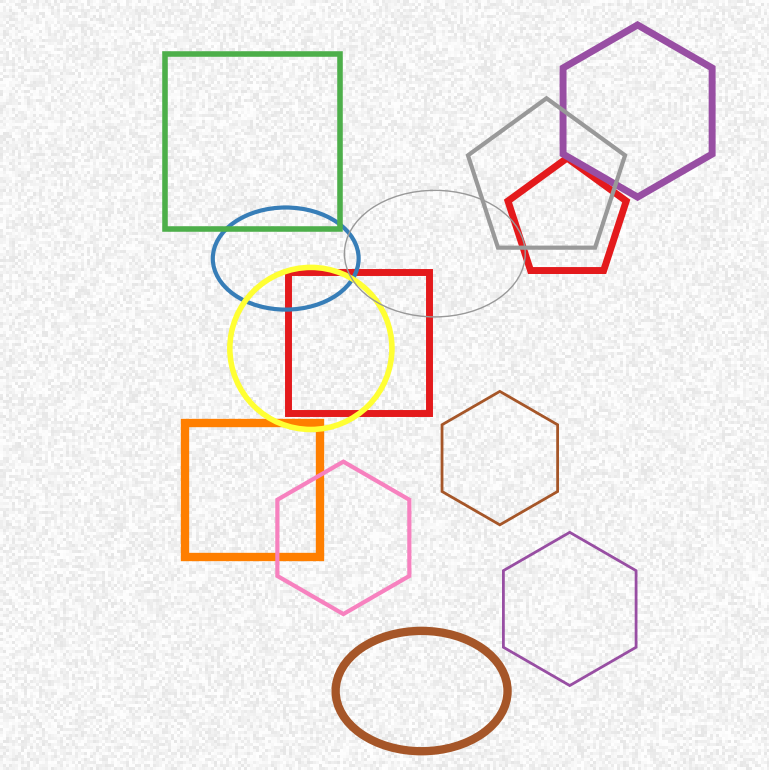[{"shape": "square", "thickness": 2.5, "radius": 0.46, "center": [0.465, 0.555]}, {"shape": "pentagon", "thickness": 2.5, "radius": 0.4, "center": [0.737, 0.714]}, {"shape": "oval", "thickness": 1.5, "radius": 0.47, "center": [0.371, 0.664]}, {"shape": "square", "thickness": 2, "radius": 0.57, "center": [0.328, 0.816]}, {"shape": "hexagon", "thickness": 1, "radius": 0.5, "center": [0.74, 0.209]}, {"shape": "hexagon", "thickness": 2.5, "radius": 0.56, "center": [0.828, 0.856]}, {"shape": "square", "thickness": 3, "radius": 0.44, "center": [0.328, 0.364]}, {"shape": "circle", "thickness": 2, "radius": 0.53, "center": [0.404, 0.547]}, {"shape": "hexagon", "thickness": 1, "radius": 0.43, "center": [0.649, 0.405]}, {"shape": "oval", "thickness": 3, "radius": 0.56, "center": [0.548, 0.103]}, {"shape": "hexagon", "thickness": 1.5, "radius": 0.49, "center": [0.446, 0.301]}, {"shape": "pentagon", "thickness": 1.5, "radius": 0.54, "center": [0.71, 0.765]}, {"shape": "oval", "thickness": 0.5, "radius": 0.59, "center": [0.565, 0.671]}]